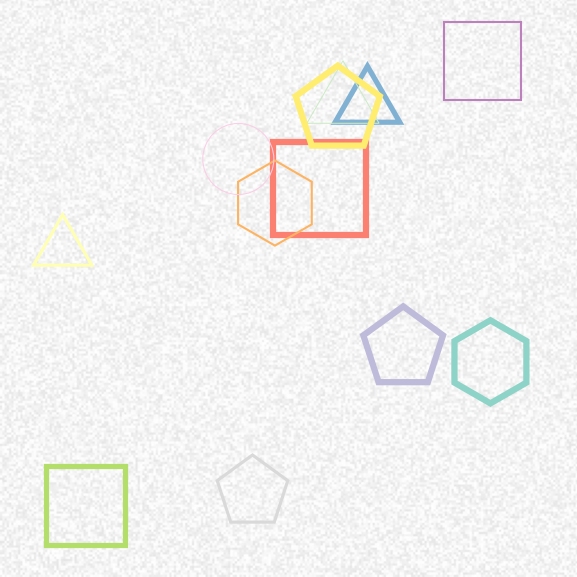[{"shape": "hexagon", "thickness": 3, "radius": 0.36, "center": [0.849, 0.373]}, {"shape": "triangle", "thickness": 1.5, "radius": 0.29, "center": [0.109, 0.569]}, {"shape": "pentagon", "thickness": 3, "radius": 0.36, "center": [0.698, 0.396]}, {"shape": "square", "thickness": 3, "radius": 0.4, "center": [0.553, 0.673]}, {"shape": "triangle", "thickness": 2.5, "radius": 0.32, "center": [0.636, 0.82]}, {"shape": "hexagon", "thickness": 1, "radius": 0.37, "center": [0.476, 0.648]}, {"shape": "square", "thickness": 2.5, "radius": 0.34, "center": [0.148, 0.123]}, {"shape": "circle", "thickness": 0.5, "radius": 0.31, "center": [0.413, 0.724]}, {"shape": "pentagon", "thickness": 1.5, "radius": 0.32, "center": [0.437, 0.147]}, {"shape": "square", "thickness": 1, "radius": 0.34, "center": [0.836, 0.893]}, {"shape": "triangle", "thickness": 0.5, "radius": 0.36, "center": [0.594, 0.822]}, {"shape": "pentagon", "thickness": 3, "radius": 0.38, "center": [0.585, 0.809]}]